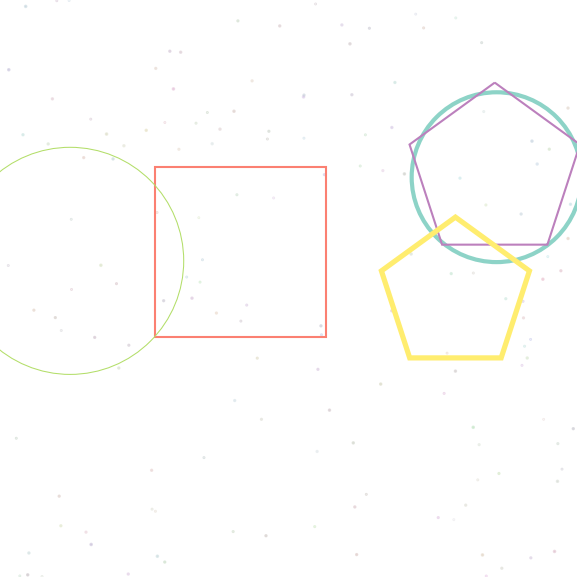[{"shape": "circle", "thickness": 2, "radius": 0.74, "center": [0.86, 0.692]}, {"shape": "square", "thickness": 1, "radius": 0.74, "center": [0.416, 0.563]}, {"shape": "circle", "thickness": 0.5, "radius": 0.98, "center": [0.121, 0.547]}, {"shape": "pentagon", "thickness": 1, "radius": 0.78, "center": [0.857, 0.701]}, {"shape": "pentagon", "thickness": 2.5, "radius": 0.67, "center": [0.789, 0.488]}]